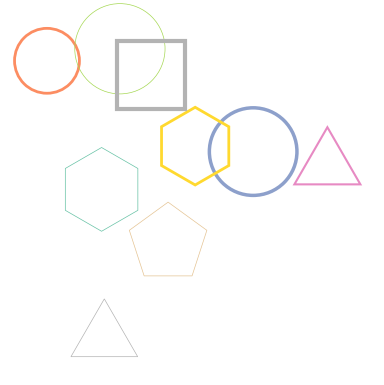[{"shape": "hexagon", "thickness": 0.5, "radius": 0.54, "center": [0.264, 0.508]}, {"shape": "circle", "thickness": 2, "radius": 0.42, "center": [0.122, 0.842]}, {"shape": "circle", "thickness": 2.5, "radius": 0.57, "center": [0.658, 0.606]}, {"shape": "triangle", "thickness": 1.5, "radius": 0.49, "center": [0.85, 0.571]}, {"shape": "circle", "thickness": 0.5, "radius": 0.59, "center": [0.311, 0.873]}, {"shape": "hexagon", "thickness": 2, "radius": 0.5, "center": [0.507, 0.62]}, {"shape": "pentagon", "thickness": 0.5, "radius": 0.53, "center": [0.437, 0.369]}, {"shape": "square", "thickness": 3, "radius": 0.44, "center": [0.391, 0.804]}, {"shape": "triangle", "thickness": 0.5, "radius": 0.5, "center": [0.271, 0.124]}]